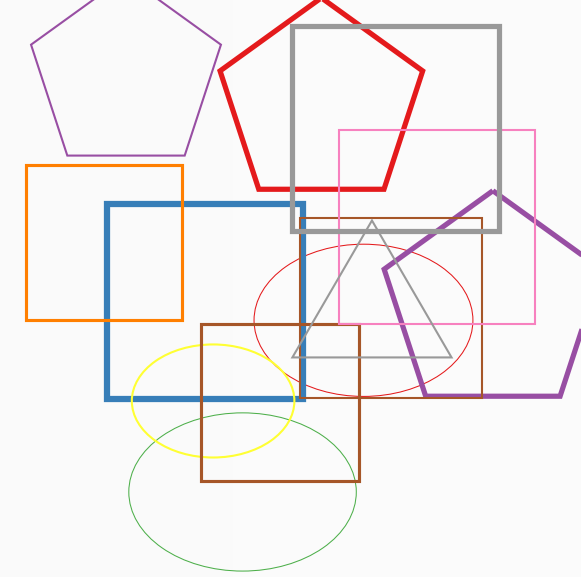[{"shape": "pentagon", "thickness": 2.5, "radius": 0.92, "center": [0.553, 0.82]}, {"shape": "oval", "thickness": 0.5, "radius": 0.94, "center": [0.625, 0.444]}, {"shape": "square", "thickness": 3, "radius": 0.84, "center": [0.352, 0.477]}, {"shape": "oval", "thickness": 0.5, "radius": 0.98, "center": [0.417, 0.147]}, {"shape": "pentagon", "thickness": 1, "radius": 0.86, "center": [0.217, 0.869]}, {"shape": "pentagon", "thickness": 2.5, "radius": 0.98, "center": [0.848, 0.472]}, {"shape": "square", "thickness": 1.5, "radius": 0.67, "center": [0.179, 0.579]}, {"shape": "oval", "thickness": 1, "radius": 0.7, "center": [0.367, 0.305]}, {"shape": "square", "thickness": 1.5, "radius": 0.68, "center": [0.482, 0.302]}, {"shape": "square", "thickness": 1, "radius": 0.78, "center": [0.672, 0.466]}, {"shape": "square", "thickness": 1, "radius": 0.84, "center": [0.752, 0.606]}, {"shape": "square", "thickness": 2.5, "radius": 0.89, "center": [0.681, 0.777]}, {"shape": "triangle", "thickness": 1, "radius": 0.79, "center": [0.64, 0.459]}]